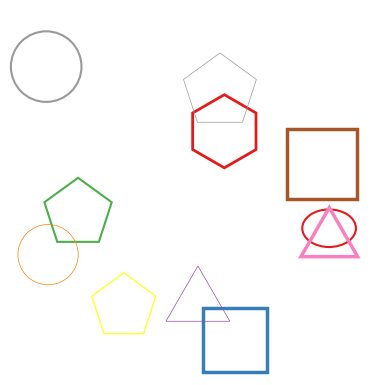[{"shape": "hexagon", "thickness": 2, "radius": 0.47, "center": [0.583, 0.659]}, {"shape": "oval", "thickness": 1.5, "radius": 0.35, "center": [0.855, 0.407]}, {"shape": "square", "thickness": 2.5, "radius": 0.42, "center": [0.611, 0.118]}, {"shape": "pentagon", "thickness": 1.5, "radius": 0.46, "center": [0.203, 0.446]}, {"shape": "triangle", "thickness": 0.5, "radius": 0.48, "center": [0.514, 0.213]}, {"shape": "circle", "thickness": 0.5, "radius": 0.39, "center": [0.125, 0.339]}, {"shape": "pentagon", "thickness": 1, "radius": 0.44, "center": [0.322, 0.204]}, {"shape": "square", "thickness": 2.5, "radius": 0.45, "center": [0.836, 0.574]}, {"shape": "triangle", "thickness": 2.5, "radius": 0.43, "center": [0.855, 0.376]}, {"shape": "pentagon", "thickness": 0.5, "radius": 0.5, "center": [0.571, 0.763]}, {"shape": "circle", "thickness": 1.5, "radius": 0.46, "center": [0.12, 0.827]}]